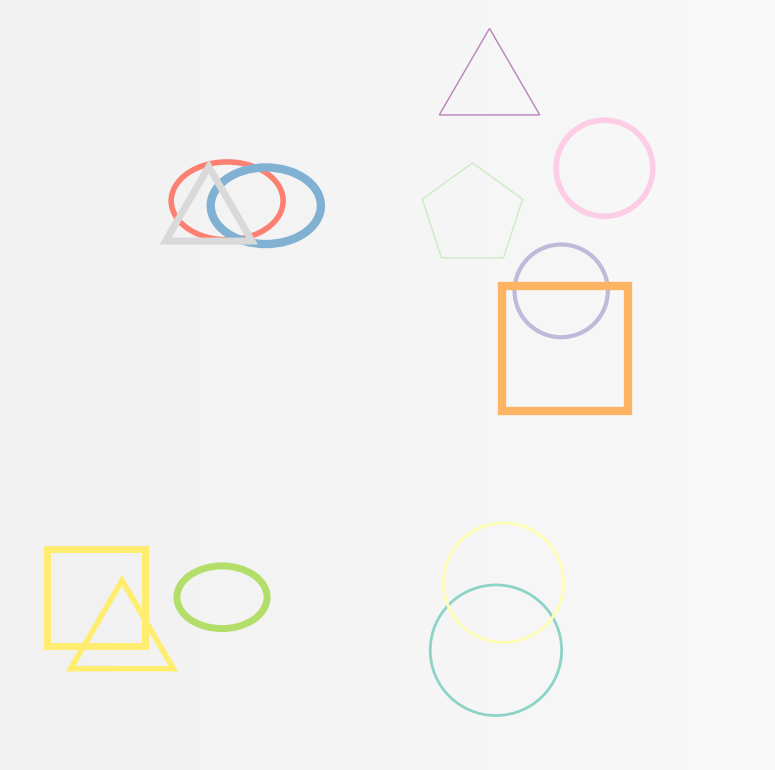[{"shape": "circle", "thickness": 1, "radius": 0.42, "center": [0.64, 0.156]}, {"shape": "circle", "thickness": 1, "radius": 0.39, "center": [0.65, 0.243]}, {"shape": "circle", "thickness": 1.5, "radius": 0.3, "center": [0.724, 0.622]}, {"shape": "oval", "thickness": 2, "radius": 0.36, "center": [0.293, 0.739]}, {"shape": "oval", "thickness": 3, "radius": 0.36, "center": [0.343, 0.733]}, {"shape": "square", "thickness": 3, "radius": 0.41, "center": [0.729, 0.548]}, {"shape": "oval", "thickness": 2.5, "radius": 0.29, "center": [0.286, 0.224]}, {"shape": "circle", "thickness": 2, "radius": 0.31, "center": [0.78, 0.782]}, {"shape": "triangle", "thickness": 2.5, "radius": 0.32, "center": [0.269, 0.719]}, {"shape": "triangle", "thickness": 0.5, "radius": 0.37, "center": [0.632, 0.888]}, {"shape": "pentagon", "thickness": 0.5, "radius": 0.34, "center": [0.61, 0.72]}, {"shape": "square", "thickness": 2.5, "radius": 0.31, "center": [0.124, 0.224]}, {"shape": "triangle", "thickness": 2, "radius": 0.38, "center": [0.157, 0.17]}]